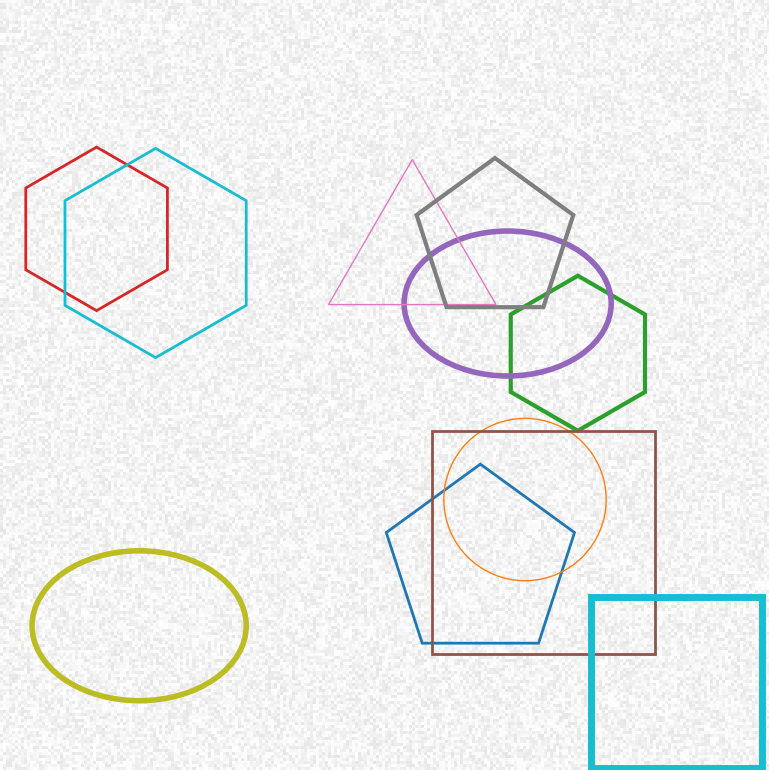[{"shape": "pentagon", "thickness": 1, "radius": 0.64, "center": [0.624, 0.269]}, {"shape": "circle", "thickness": 0.5, "radius": 0.53, "center": [0.682, 0.351]}, {"shape": "hexagon", "thickness": 1.5, "radius": 0.5, "center": [0.75, 0.541]}, {"shape": "hexagon", "thickness": 1, "radius": 0.53, "center": [0.125, 0.703]}, {"shape": "oval", "thickness": 2, "radius": 0.67, "center": [0.659, 0.606]}, {"shape": "square", "thickness": 1, "radius": 0.72, "center": [0.706, 0.295]}, {"shape": "triangle", "thickness": 0.5, "radius": 0.63, "center": [0.535, 0.667]}, {"shape": "pentagon", "thickness": 1.5, "radius": 0.54, "center": [0.643, 0.688]}, {"shape": "oval", "thickness": 2, "radius": 0.7, "center": [0.181, 0.187]}, {"shape": "square", "thickness": 2.5, "radius": 0.56, "center": [0.879, 0.113]}, {"shape": "hexagon", "thickness": 1, "radius": 0.68, "center": [0.202, 0.671]}]